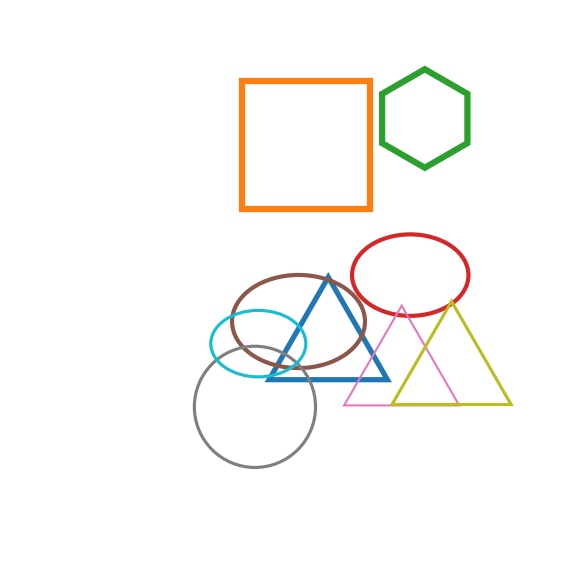[{"shape": "triangle", "thickness": 2.5, "radius": 0.59, "center": [0.568, 0.401]}, {"shape": "square", "thickness": 3, "radius": 0.55, "center": [0.53, 0.747]}, {"shape": "hexagon", "thickness": 3, "radius": 0.43, "center": [0.736, 0.794]}, {"shape": "oval", "thickness": 2, "radius": 0.5, "center": [0.71, 0.523]}, {"shape": "oval", "thickness": 2, "radius": 0.58, "center": [0.517, 0.442]}, {"shape": "triangle", "thickness": 1, "radius": 0.58, "center": [0.696, 0.355]}, {"shape": "circle", "thickness": 1.5, "radius": 0.52, "center": [0.441, 0.295]}, {"shape": "triangle", "thickness": 1.5, "radius": 0.6, "center": [0.782, 0.358]}, {"shape": "oval", "thickness": 1.5, "radius": 0.41, "center": [0.447, 0.404]}]